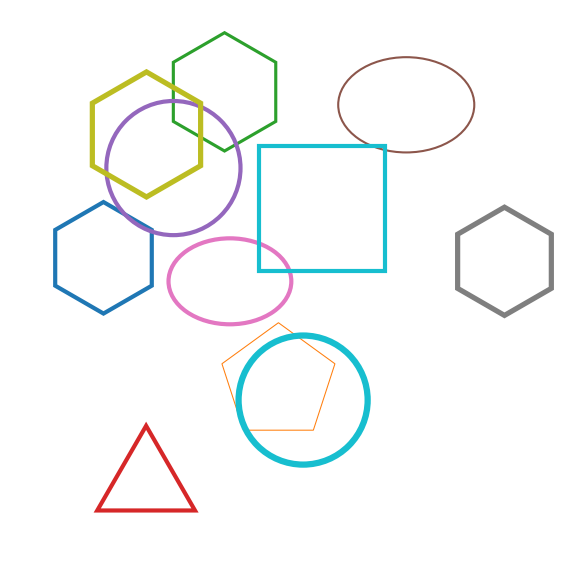[{"shape": "hexagon", "thickness": 2, "radius": 0.48, "center": [0.179, 0.553]}, {"shape": "pentagon", "thickness": 0.5, "radius": 0.51, "center": [0.482, 0.337]}, {"shape": "hexagon", "thickness": 1.5, "radius": 0.51, "center": [0.389, 0.84]}, {"shape": "triangle", "thickness": 2, "radius": 0.49, "center": [0.253, 0.164]}, {"shape": "circle", "thickness": 2, "radius": 0.58, "center": [0.3, 0.708]}, {"shape": "oval", "thickness": 1, "radius": 0.59, "center": [0.703, 0.818]}, {"shape": "oval", "thickness": 2, "radius": 0.53, "center": [0.398, 0.512]}, {"shape": "hexagon", "thickness": 2.5, "radius": 0.47, "center": [0.874, 0.547]}, {"shape": "hexagon", "thickness": 2.5, "radius": 0.54, "center": [0.254, 0.766]}, {"shape": "square", "thickness": 2, "radius": 0.54, "center": [0.558, 0.638]}, {"shape": "circle", "thickness": 3, "radius": 0.56, "center": [0.525, 0.306]}]